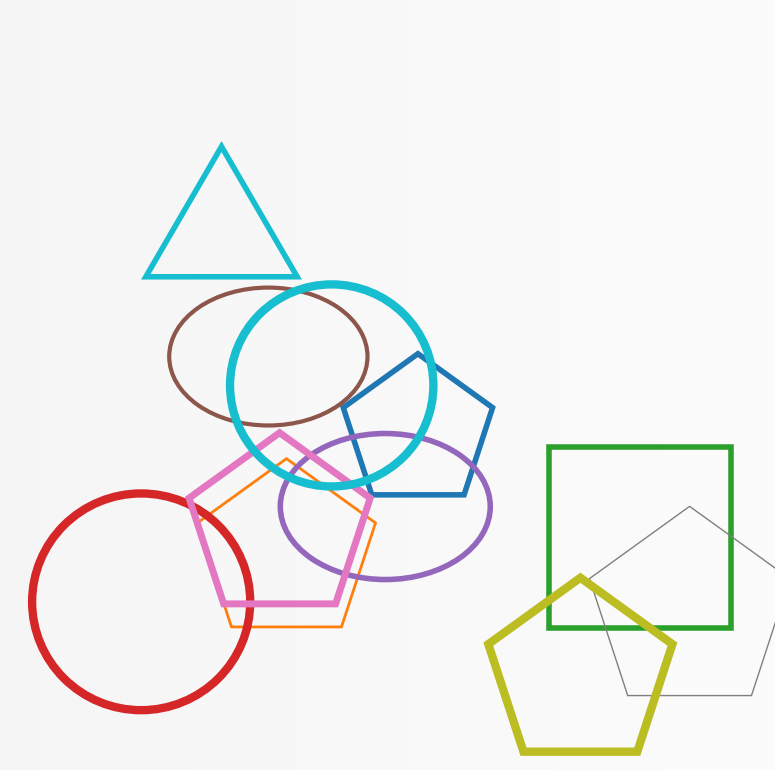[{"shape": "pentagon", "thickness": 2, "radius": 0.51, "center": [0.539, 0.439]}, {"shape": "pentagon", "thickness": 1, "radius": 0.6, "center": [0.37, 0.284]}, {"shape": "square", "thickness": 2, "radius": 0.59, "center": [0.826, 0.302]}, {"shape": "circle", "thickness": 3, "radius": 0.7, "center": [0.182, 0.218]}, {"shape": "oval", "thickness": 2, "radius": 0.68, "center": [0.497, 0.342]}, {"shape": "oval", "thickness": 1.5, "radius": 0.64, "center": [0.346, 0.537]}, {"shape": "pentagon", "thickness": 2.5, "radius": 0.61, "center": [0.361, 0.315]}, {"shape": "pentagon", "thickness": 0.5, "radius": 0.68, "center": [0.89, 0.207]}, {"shape": "pentagon", "thickness": 3, "radius": 0.62, "center": [0.749, 0.125]}, {"shape": "circle", "thickness": 3, "radius": 0.66, "center": [0.428, 0.499]}, {"shape": "triangle", "thickness": 2, "radius": 0.56, "center": [0.286, 0.697]}]